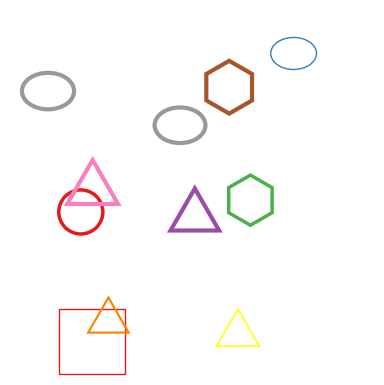[{"shape": "circle", "thickness": 2.5, "radius": 0.29, "center": [0.21, 0.449]}, {"shape": "square", "thickness": 1, "radius": 0.43, "center": [0.239, 0.113]}, {"shape": "oval", "thickness": 1, "radius": 0.3, "center": [0.763, 0.861]}, {"shape": "hexagon", "thickness": 2.5, "radius": 0.33, "center": [0.65, 0.48]}, {"shape": "triangle", "thickness": 3, "radius": 0.36, "center": [0.506, 0.438]}, {"shape": "triangle", "thickness": 1.5, "radius": 0.3, "center": [0.282, 0.166]}, {"shape": "triangle", "thickness": 1.5, "radius": 0.32, "center": [0.618, 0.133]}, {"shape": "hexagon", "thickness": 3, "radius": 0.34, "center": [0.595, 0.773]}, {"shape": "triangle", "thickness": 3, "radius": 0.38, "center": [0.241, 0.508]}, {"shape": "oval", "thickness": 3, "radius": 0.33, "center": [0.468, 0.675]}, {"shape": "oval", "thickness": 3, "radius": 0.34, "center": [0.125, 0.763]}]